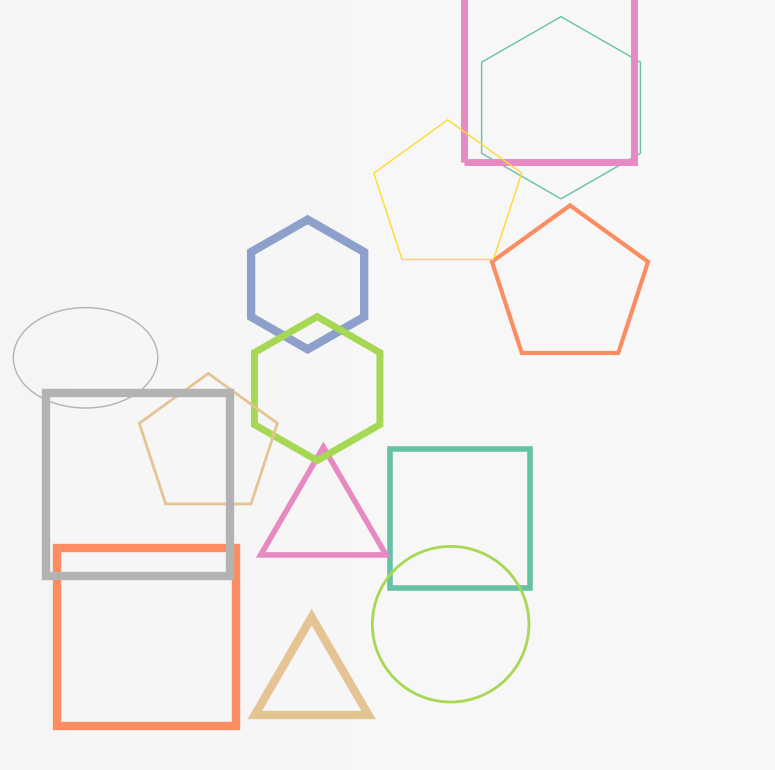[{"shape": "square", "thickness": 2, "radius": 0.45, "center": [0.594, 0.327]}, {"shape": "hexagon", "thickness": 0.5, "radius": 0.59, "center": [0.724, 0.86]}, {"shape": "square", "thickness": 3, "radius": 0.58, "center": [0.189, 0.172]}, {"shape": "pentagon", "thickness": 1.5, "radius": 0.53, "center": [0.736, 0.627]}, {"shape": "hexagon", "thickness": 3, "radius": 0.42, "center": [0.397, 0.631]}, {"shape": "square", "thickness": 2.5, "radius": 0.55, "center": [0.708, 0.9]}, {"shape": "triangle", "thickness": 2, "radius": 0.47, "center": [0.417, 0.326]}, {"shape": "hexagon", "thickness": 2.5, "radius": 0.47, "center": [0.409, 0.495]}, {"shape": "circle", "thickness": 1, "radius": 0.51, "center": [0.581, 0.189]}, {"shape": "pentagon", "thickness": 0.5, "radius": 0.5, "center": [0.578, 0.744]}, {"shape": "pentagon", "thickness": 1, "radius": 0.47, "center": [0.269, 0.421]}, {"shape": "triangle", "thickness": 3, "radius": 0.42, "center": [0.402, 0.114]}, {"shape": "square", "thickness": 3, "radius": 0.59, "center": [0.178, 0.371]}, {"shape": "oval", "thickness": 0.5, "radius": 0.47, "center": [0.11, 0.535]}]